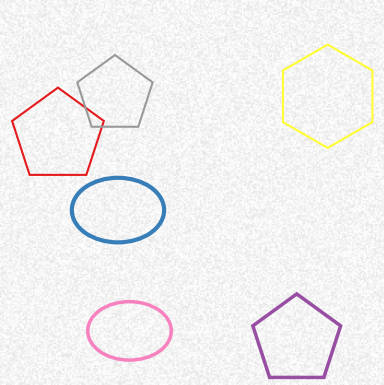[{"shape": "pentagon", "thickness": 1.5, "radius": 0.63, "center": [0.151, 0.647]}, {"shape": "oval", "thickness": 3, "radius": 0.6, "center": [0.306, 0.454]}, {"shape": "pentagon", "thickness": 2.5, "radius": 0.6, "center": [0.771, 0.117]}, {"shape": "hexagon", "thickness": 1.5, "radius": 0.67, "center": [0.851, 0.75]}, {"shape": "oval", "thickness": 2.5, "radius": 0.54, "center": [0.336, 0.141]}, {"shape": "pentagon", "thickness": 1.5, "radius": 0.52, "center": [0.299, 0.754]}]